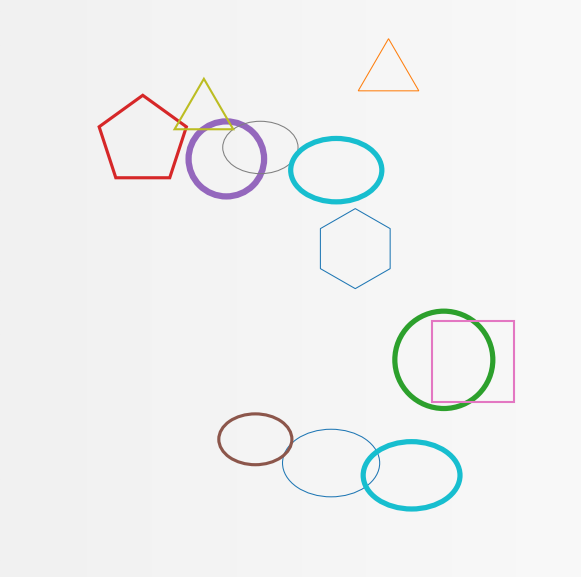[{"shape": "hexagon", "thickness": 0.5, "radius": 0.35, "center": [0.611, 0.569]}, {"shape": "oval", "thickness": 0.5, "radius": 0.42, "center": [0.57, 0.197]}, {"shape": "triangle", "thickness": 0.5, "radius": 0.3, "center": [0.668, 0.872]}, {"shape": "circle", "thickness": 2.5, "radius": 0.42, "center": [0.764, 0.376]}, {"shape": "pentagon", "thickness": 1.5, "radius": 0.39, "center": [0.246, 0.755]}, {"shape": "circle", "thickness": 3, "radius": 0.32, "center": [0.389, 0.724]}, {"shape": "oval", "thickness": 1.5, "radius": 0.31, "center": [0.439, 0.238]}, {"shape": "square", "thickness": 1, "radius": 0.35, "center": [0.814, 0.373]}, {"shape": "oval", "thickness": 0.5, "radius": 0.32, "center": [0.448, 0.744]}, {"shape": "triangle", "thickness": 1, "radius": 0.29, "center": [0.351, 0.804]}, {"shape": "oval", "thickness": 2.5, "radius": 0.42, "center": [0.708, 0.176]}, {"shape": "oval", "thickness": 2.5, "radius": 0.39, "center": [0.579, 0.705]}]